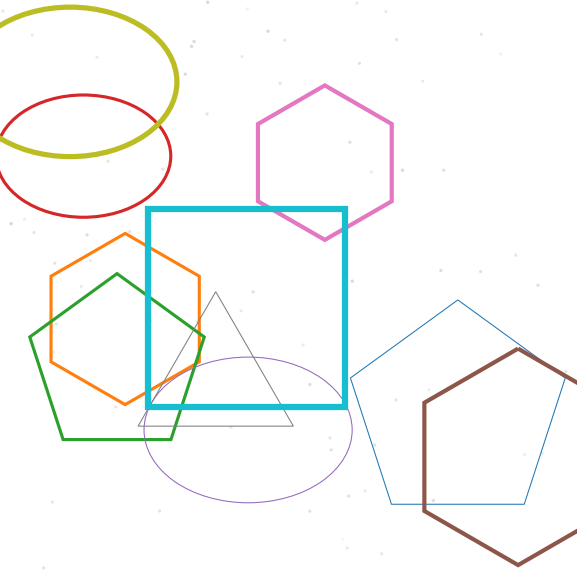[{"shape": "pentagon", "thickness": 0.5, "radius": 0.98, "center": [0.793, 0.284]}, {"shape": "hexagon", "thickness": 1.5, "radius": 0.74, "center": [0.217, 0.447]}, {"shape": "pentagon", "thickness": 1.5, "radius": 0.79, "center": [0.203, 0.366]}, {"shape": "oval", "thickness": 1.5, "radius": 0.76, "center": [0.144, 0.729]}, {"shape": "oval", "thickness": 0.5, "radius": 0.9, "center": [0.43, 0.255]}, {"shape": "hexagon", "thickness": 2, "radius": 0.94, "center": [0.897, 0.208]}, {"shape": "hexagon", "thickness": 2, "radius": 0.67, "center": [0.562, 0.718]}, {"shape": "triangle", "thickness": 0.5, "radius": 0.78, "center": [0.374, 0.339]}, {"shape": "oval", "thickness": 2.5, "radius": 0.92, "center": [0.121, 0.857]}, {"shape": "square", "thickness": 3, "radius": 0.85, "center": [0.427, 0.466]}]